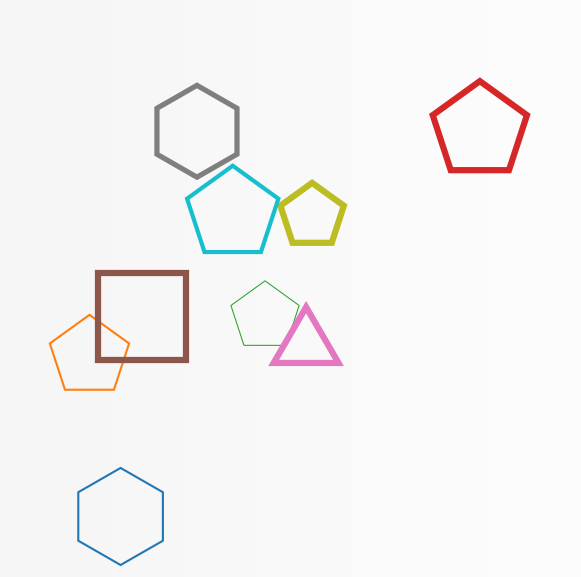[{"shape": "hexagon", "thickness": 1, "radius": 0.42, "center": [0.207, 0.105]}, {"shape": "pentagon", "thickness": 1, "radius": 0.36, "center": [0.154, 0.382]}, {"shape": "pentagon", "thickness": 0.5, "radius": 0.31, "center": [0.456, 0.451]}, {"shape": "pentagon", "thickness": 3, "radius": 0.43, "center": [0.826, 0.773]}, {"shape": "square", "thickness": 3, "radius": 0.38, "center": [0.244, 0.451]}, {"shape": "triangle", "thickness": 3, "radius": 0.32, "center": [0.527, 0.403]}, {"shape": "hexagon", "thickness": 2.5, "radius": 0.4, "center": [0.339, 0.772]}, {"shape": "pentagon", "thickness": 3, "radius": 0.29, "center": [0.537, 0.625]}, {"shape": "pentagon", "thickness": 2, "radius": 0.41, "center": [0.4, 0.63]}]